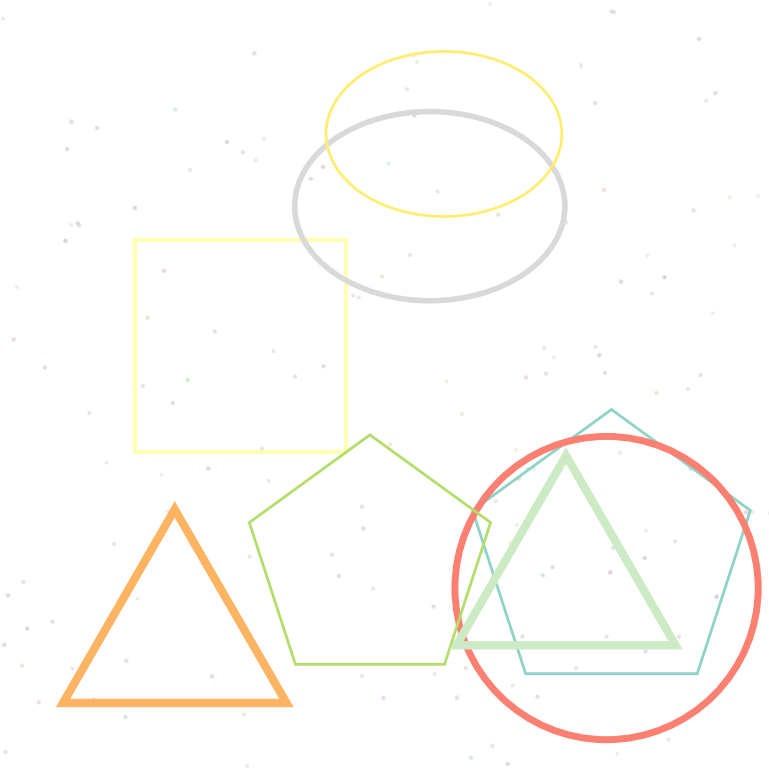[{"shape": "pentagon", "thickness": 1, "radius": 0.95, "center": [0.794, 0.279]}, {"shape": "square", "thickness": 1.5, "radius": 0.69, "center": [0.312, 0.551]}, {"shape": "circle", "thickness": 2.5, "radius": 0.98, "center": [0.788, 0.236]}, {"shape": "triangle", "thickness": 3, "radius": 0.84, "center": [0.227, 0.171]}, {"shape": "pentagon", "thickness": 1, "radius": 0.82, "center": [0.48, 0.27]}, {"shape": "oval", "thickness": 2, "radius": 0.88, "center": [0.558, 0.732]}, {"shape": "triangle", "thickness": 3, "radius": 0.82, "center": [0.735, 0.244]}, {"shape": "oval", "thickness": 1, "radius": 0.77, "center": [0.577, 0.826]}]